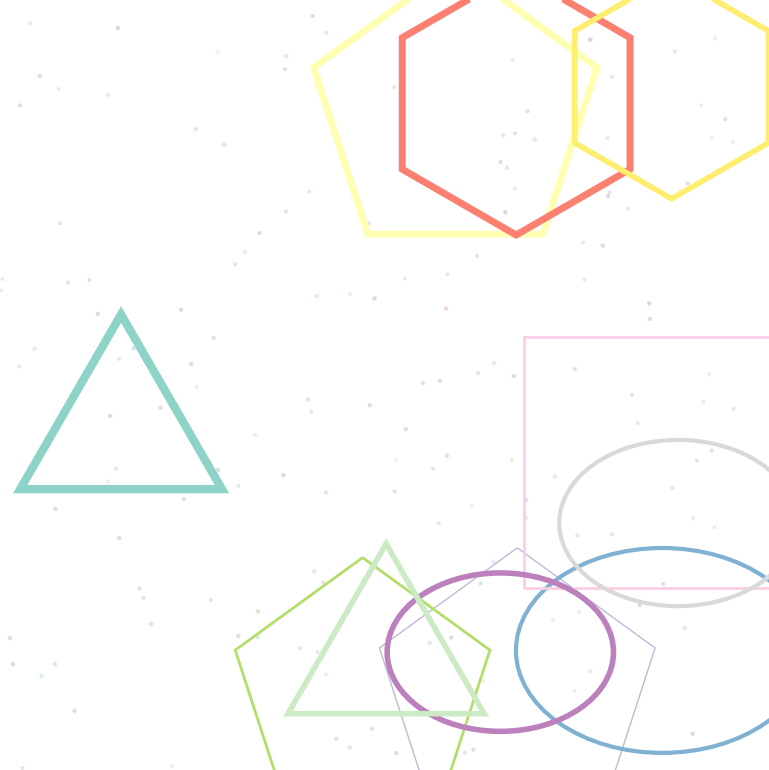[{"shape": "triangle", "thickness": 3, "radius": 0.76, "center": [0.157, 0.44]}, {"shape": "pentagon", "thickness": 2.5, "radius": 0.97, "center": [0.591, 0.852]}, {"shape": "pentagon", "thickness": 0.5, "radius": 0.94, "center": [0.672, 0.1]}, {"shape": "hexagon", "thickness": 2.5, "radius": 0.85, "center": [0.67, 0.866]}, {"shape": "oval", "thickness": 1.5, "radius": 0.95, "center": [0.86, 0.155]}, {"shape": "pentagon", "thickness": 1, "radius": 0.87, "center": [0.471, 0.102]}, {"shape": "square", "thickness": 1, "radius": 0.82, "center": [0.844, 0.4]}, {"shape": "oval", "thickness": 1.5, "radius": 0.77, "center": [0.88, 0.321]}, {"shape": "oval", "thickness": 2, "radius": 0.73, "center": [0.65, 0.153]}, {"shape": "triangle", "thickness": 2, "radius": 0.74, "center": [0.501, 0.147]}, {"shape": "hexagon", "thickness": 2, "radius": 0.73, "center": [0.872, 0.887]}]